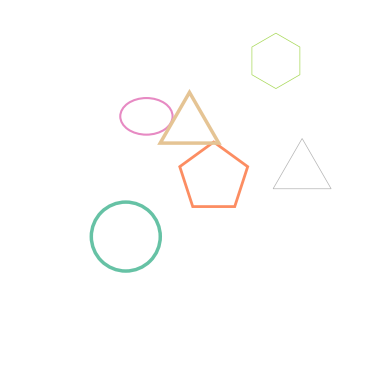[{"shape": "circle", "thickness": 2.5, "radius": 0.45, "center": [0.327, 0.386]}, {"shape": "pentagon", "thickness": 2, "radius": 0.46, "center": [0.555, 0.538]}, {"shape": "oval", "thickness": 1.5, "radius": 0.34, "center": [0.38, 0.698]}, {"shape": "hexagon", "thickness": 0.5, "radius": 0.36, "center": [0.717, 0.842]}, {"shape": "triangle", "thickness": 2.5, "radius": 0.44, "center": [0.492, 0.672]}, {"shape": "triangle", "thickness": 0.5, "radius": 0.44, "center": [0.785, 0.553]}]